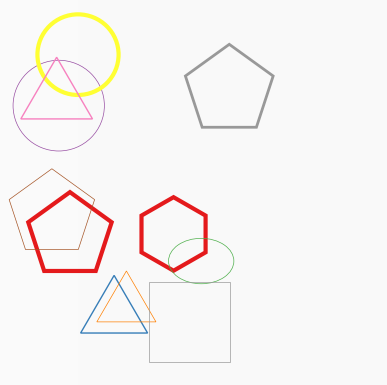[{"shape": "pentagon", "thickness": 3, "radius": 0.57, "center": [0.181, 0.388]}, {"shape": "hexagon", "thickness": 3, "radius": 0.48, "center": [0.448, 0.392]}, {"shape": "triangle", "thickness": 1, "radius": 0.5, "center": [0.294, 0.185]}, {"shape": "oval", "thickness": 0.5, "radius": 0.42, "center": [0.519, 0.322]}, {"shape": "circle", "thickness": 0.5, "radius": 0.59, "center": [0.152, 0.726]}, {"shape": "triangle", "thickness": 0.5, "radius": 0.44, "center": [0.326, 0.208]}, {"shape": "circle", "thickness": 3, "radius": 0.52, "center": [0.201, 0.858]}, {"shape": "pentagon", "thickness": 0.5, "radius": 0.58, "center": [0.134, 0.446]}, {"shape": "triangle", "thickness": 1, "radius": 0.53, "center": [0.146, 0.745]}, {"shape": "pentagon", "thickness": 2, "radius": 0.6, "center": [0.592, 0.766]}, {"shape": "square", "thickness": 0.5, "radius": 0.52, "center": [0.489, 0.164]}]